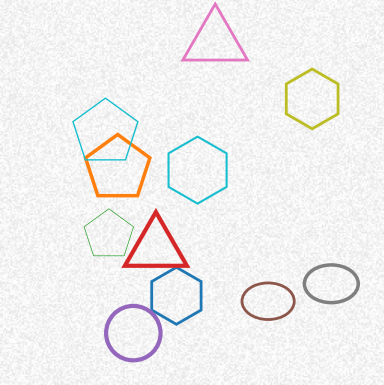[{"shape": "hexagon", "thickness": 2, "radius": 0.37, "center": [0.458, 0.232]}, {"shape": "pentagon", "thickness": 2.5, "radius": 0.44, "center": [0.306, 0.563]}, {"shape": "pentagon", "thickness": 0.5, "radius": 0.34, "center": [0.283, 0.39]}, {"shape": "triangle", "thickness": 3, "radius": 0.47, "center": [0.405, 0.356]}, {"shape": "circle", "thickness": 3, "radius": 0.35, "center": [0.346, 0.135]}, {"shape": "oval", "thickness": 2, "radius": 0.34, "center": [0.696, 0.218]}, {"shape": "triangle", "thickness": 2, "radius": 0.49, "center": [0.559, 0.893]}, {"shape": "oval", "thickness": 2.5, "radius": 0.35, "center": [0.861, 0.263]}, {"shape": "hexagon", "thickness": 2, "radius": 0.39, "center": [0.811, 0.743]}, {"shape": "pentagon", "thickness": 1, "radius": 0.44, "center": [0.274, 0.657]}, {"shape": "hexagon", "thickness": 1.5, "radius": 0.44, "center": [0.513, 0.558]}]